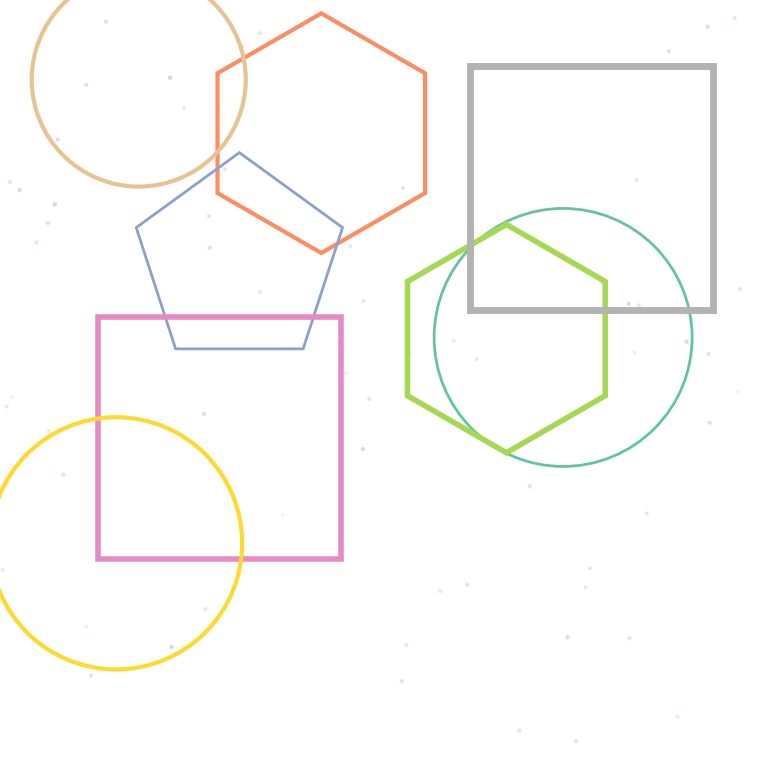[{"shape": "circle", "thickness": 1, "radius": 0.84, "center": [0.731, 0.562]}, {"shape": "hexagon", "thickness": 1.5, "radius": 0.78, "center": [0.417, 0.827]}, {"shape": "pentagon", "thickness": 1, "radius": 0.7, "center": [0.311, 0.661]}, {"shape": "square", "thickness": 2, "radius": 0.79, "center": [0.285, 0.431]}, {"shape": "hexagon", "thickness": 2, "radius": 0.74, "center": [0.658, 0.56]}, {"shape": "circle", "thickness": 1.5, "radius": 0.82, "center": [0.151, 0.294]}, {"shape": "circle", "thickness": 1.5, "radius": 0.69, "center": [0.18, 0.897]}, {"shape": "square", "thickness": 2.5, "radius": 0.79, "center": [0.768, 0.756]}]